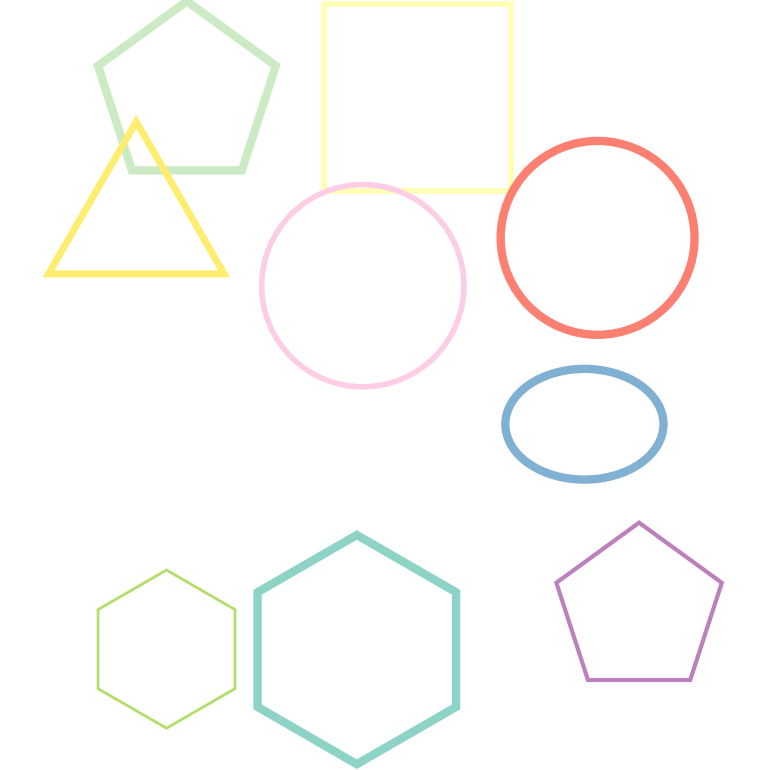[{"shape": "hexagon", "thickness": 3, "radius": 0.74, "center": [0.463, 0.156]}, {"shape": "square", "thickness": 2, "radius": 0.61, "center": [0.542, 0.873]}, {"shape": "circle", "thickness": 3, "radius": 0.63, "center": [0.776, 0.691]}, {"shape": "oval", "thickness": 3, "radius": 0.51, "center": [0.759, 0.449]}, {"shape": "hexagon", "thickness": 1, "radius": 0.51, "center": [0.216, 0.157]}, {"shape": "circle", "thickness": 2, "radius": 0.66, "center": [0.471, 0.629]}, {"shape": "pentagon", "thickness": 1.5, "radius": 0.56, "center": [0.83, 0.208]}, {"shape": "pentagon", "thickness": 3, "radius": 0.61, "center": [0.243, 0.877]}, {"shape": "triangle", "thickness": 2.5, "radius": 0.66, "center": [0.177, 0.71]}]